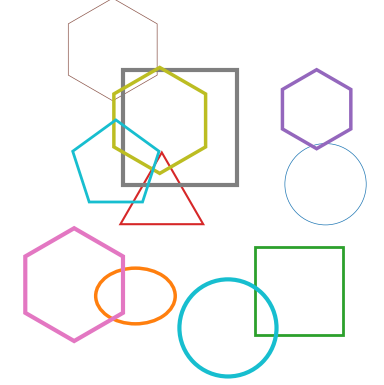[{"shape": "circle", "thickness": 0.5, "radius": 0.53, "center": [0.846, 0.521]}, {"shape": "oval", "thickness": 2.5, "radius": 0.52, "center": [0.352, 0.231]}, {"shape": "square", "thickness": 2, "radius": 0.57, "center": [0.777, 0.244]}, {"shape": "triangle", "thickness": 1.5, "radius": 0.62, "center": [0.42, 0.48]}, {"shape": "hexagon", "thickness": 2.5, "radius": 0.51, "center": [0.822, 0.716]}, {"shape": "hexagon", "thickness": 0.5, "radius": 0.67, "center": [0.293, 0.872]}, {"shape": "hexagon", "thickness": 3, "radius": 0.73, "center": [0.193, 0.261]}, {"shape": "square", "thickness": 3, "radius": 0.74, "center": [0.467, 0.669]}, {"shape": "hexagon", "thickness": 2.5, "radius": 0.69, "center": [0.415, 0.687]}, {"shape": "pentagon", "thickness": 2, "radius": 0.59, "center": [0.301, 0.571]}, {"shape": "circle", "thickness": 3, "radius": 0.63, "center": [0.592, 0.148]}]